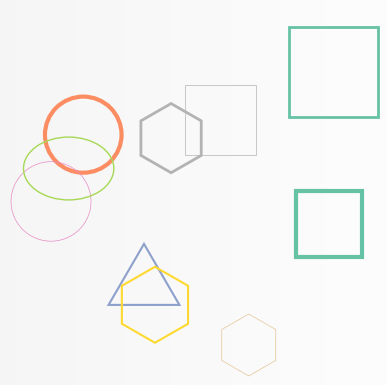[{"shape": "square", "thickness": 3, "radius": 0.43, "center": [0.849, 0.419]}, {"shape": "square", "thickness": 2, "radius": 0.58, "center": [0.861, 0.813]}, {"shape": "circle", "thickness": 3, "radius": 0.49, "center": [0.215, 0.65]}, {"shape": "triangle", "thickness": 1.5, "radius": 0.53, "center": [0.372, 0.261]}, {"shape": "circle", "thickness": 0.5, "radius": 0.52, "center": [0.132, 0.477]}, {"shape": "oval", "thickness": 1, "radius": 0.58, "center": [0.177, 0.562]}, {"shape": "hexagon", "thickness": 1.5, "radius": 0.49, "center": [0.4, 0.208]}, {"shape": "hexagon", "thickness": 0.5, "radius": 0.4, "center": [0.642, 0.104]}, {"shape": "hexagon", "thickness": 2, "radius": 0.45, "center": [0.441, 0.641]}, {"shape": "square", "thickness": 0.5, "radius": 0.45, "center": [0.569, 0.688]}]